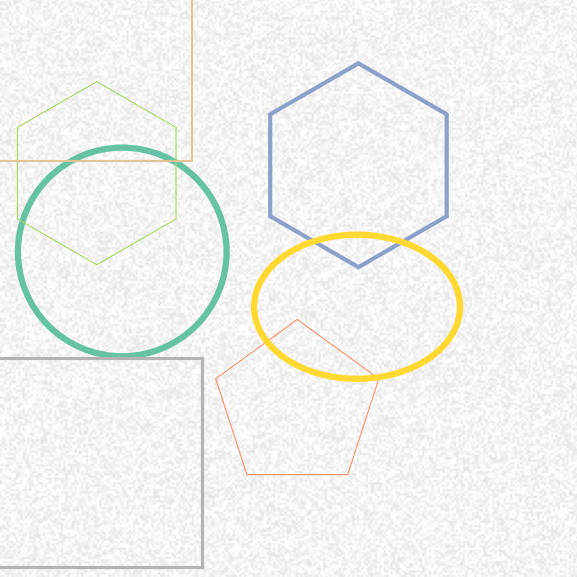[{"shape": "circle", "thickness": 3, "radius": 0.9, "center": [0.212, 0.563]}, {"shape": "pentagon", "thickness": 0.5, "radius": 0.74, "center": [0.515, 0.297]}, {"shape": "hexagon", "thickness": 2, "radius": 0.88, "center": [0.621, 0.713]}, {"shape": "hexagon", "thickness": 0.5, "radius": 0.79, "center": [0.168, 0.699]}, {"shape": "oval", "thickness": 3, "radius": 0.89, "center": [0.618, 0.468]}, {"shape": "square", "thickness": 1, "radius": 0.86, "center": [0.16, 0.892]}, {"shape": "square", "thickness": 1.5, "radius": 0.9, "center": [0.17, 0.198]}]